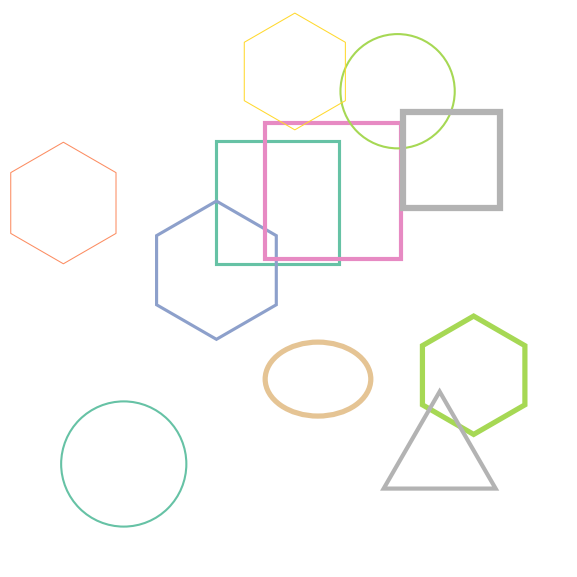[{"shape": "circle", "thickness": 1, "radius": 0.54, "center": [0.214, 0.196]}, {"shape": "square", "thickness": 1.5, "radius": 0.53, "center": [0.48, 0.649]}, {"shape": "hexagon", "thickness": 0.5, "radius": 0.53, "center": [0.11, 0.648]}, {"shape": "hexagon", "thickness": 1.5, "radius": 0.6, "center": [0.375, 0.531]}, {"shape": "square", "thickness": 2, "radius": 0.59, "center": [0.577, 0.669]}, {"shape": "hexagon", "thickness": 2.5, "radius": 0.51, "center": [0.82, 0.349]}, {"shape": "circle", "thickness": 1, "radius": 0.49, "center": [0.688, 0.841]}, {"shape": "hexagon", "thickness": 0.5, "radius": 0.51, "center": [0.511, 0.875]}, {"shape": "oval", "thickness": 2.5, "radius": 0.46, "center": [0.551, 0.343]}, {"shape": "triangle", "thickness": 2, "radius": 0.56, "center": [0.761, 0.209]}, {"shape": "square", "thickness": 3, "radius": 0.42, "center": [0.782, 0.722]}]